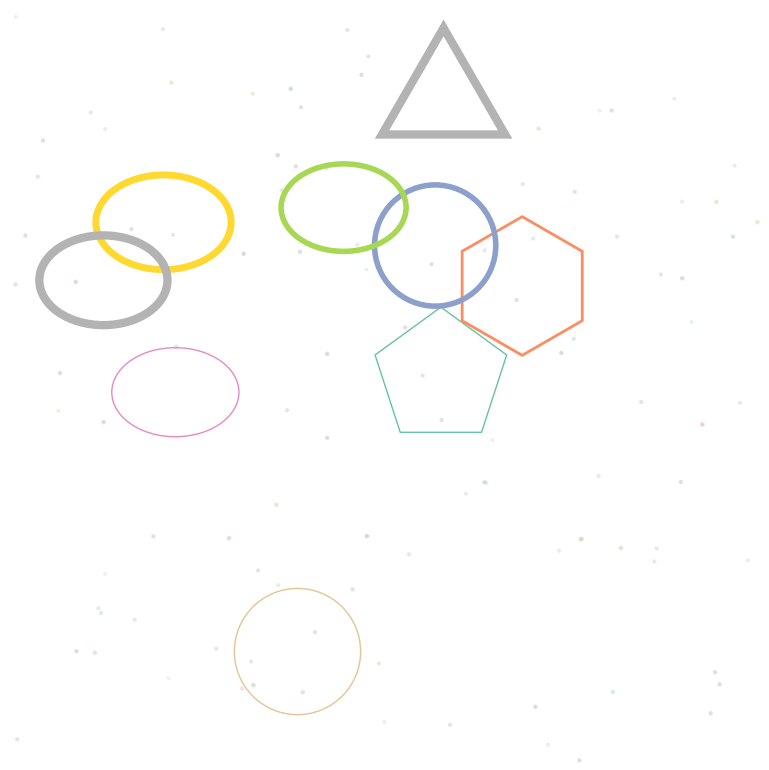[{"shape": "pentagon", "thickness": 0.5, "radius": 0.45, "center": [0.573, 0.511]}, {"shape": "hexagon", "thickness": 1, "radius": 0.45, "center": [0.678, 0.629]}, {"shape": "circle", "thickness": 2, "radius": 0.39, "center": [0.565, 0.681]}, {"shape": "oval", "thickness": 0.5, "radius": 0.41, "center": [0.228, 0.491]}, {"shape": "oval", "thickness": 2, "radius": 0.41, "center": [0.446, 0.73]}, {"shape": "oval", "thickness": 2.5, "radius": 0.44, "center": [0.212, 0.711]}, {"shape": "circle", "thickness": 0.5, "radius": 0.41, "center": [0.386, 0.154]}, {"shape": "oval", "thickness": 3, "radius": 0.42, "center": [0.134, 0.636]}, {"shape": "triangle", "thickness": 3, "radius": 0.46, "center": [0.576, 0.871]}]